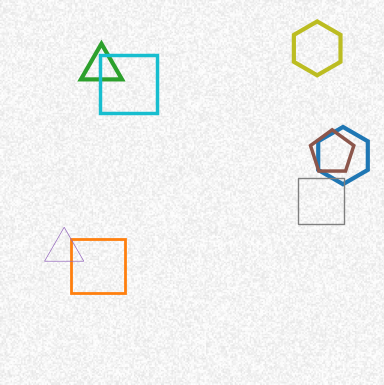[{"shape": "hexagon", "thickness": 3, "radius": 0.37, "center": [0.891, 0.596]}, {"shape": "square", "thickness": 2, "radius": 0.35, "center": [0.254, 0.31]}, {"shape": "triangle", "thickness": 3, "radius": 0.31, "center": [0.264, 0.825]}, {"shape": "triangle", "thickness": 0.5, "radius": 0.29, "center": [0.167, 0.351]}, {"shape": "pentagon", "thickness": 2.5, "radius": 0.3, "center": [0.863, 0.604]}, {"shape": "square", "thickness": 1, "radius": 0.3, "center": [0.834, 0.477]}, {"shape": "hexagon", "thickness": 3, "radius": 0.35, "center": [0.824, 0.874]}, {"shape": "square", "thickness": 2.5, "radius": 0.37, "center": [0.334, 0.782]}]